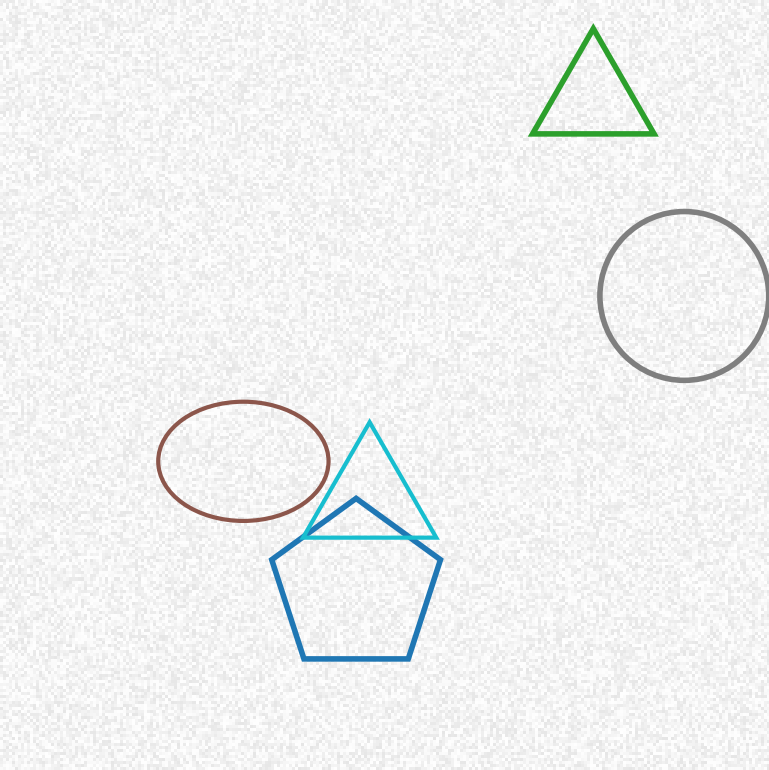[{"shape": "pentagon", "thickness": 2, "radius": 0.58, "center": [0.462, 0.237]}, {"shape": "triangle", "thickness": 2, "radius": 0.46, "center": [0.771, 0.872]}, {"shape": "oval", "thickness": 1.5, "radius": 0.55, "center": [0.316, 0.401]}, {"shape": "circle", "thickness": 2, "radius": 0.55, "center": [0.889, 0.616]}, {"shape": "triangle", "thickness": 1.5, "radius": 0.5, "center": [0.48, 0.352]}]